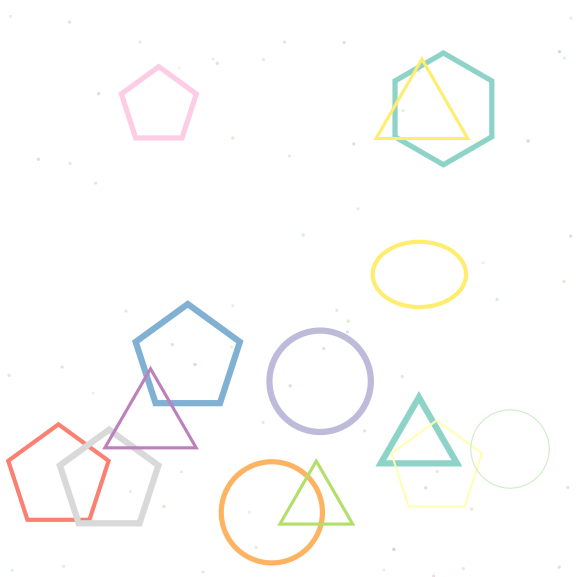[{"shape": "triangle", "thickness": 3, "radius": 0.38, "center": [0.725, 0.235]}, {"shape": "hexagon", "thickness": 2.5, "radius": 0.48, "center": [0.768, 0.811]}, {"shape": "pentagon", "thickness": 1, "radius": 0.41, "center": [0.756, 0.189]}, {"shape": "circle", "thickness": 3, "radius": 0.44, "center": [0.554, 0.339]}, {"shape": "pentagon", "thickness": 2, "radius": 0.46, "center": [0.101, 0.173]}, {"shape": "pentagon", "thickness": 3, "radius": 0.47, "center": [0.325, 0.378]}, {"shape": "circle", "thickness": 2.5, "radius": 0.44, "center": [0.471, 0.112]}, {"shape": "triangle", "thickness": 1.5, "radius": 0.36, "center": [0.548, 0.128]}, {"shape": "pentagon", "thickness": 2.5, "radius": 0.34, "center": [0.275, 0.815]}, {"shape": "pentagon", "thickness": 3, "radius": 0.45, "center": [0.189, 0.166]}, {"shape": "triangle", "thickness": 1.5, "radius": 0.46, "center": [0.261, 0.269]}, {"shape": "circle", "thickness": 0.5, "radius": 0.34, "center": [0.883, 0.222]}, {"shape": "triangle", "thickness": 1.5, "radius": 0.46, "center": [0.731, 0.805]}, {"shape": "oval", "thickness": 2, "radius": 0.4, "center": [0.726, 0.524]}]